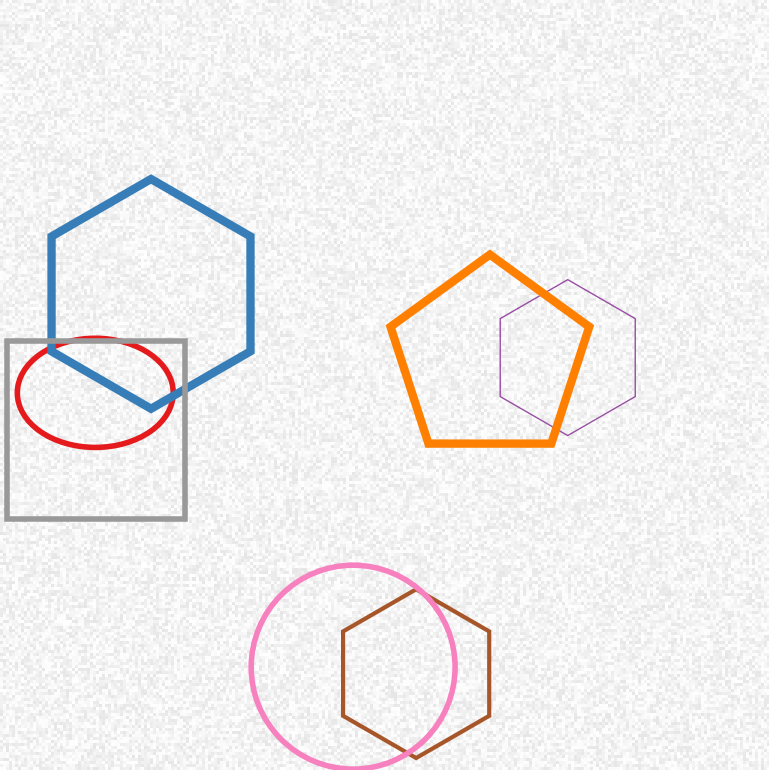[{"shape": "oval", "thickness": 2, "radius": 0.51, "center": [0.124, 0.49]}, {"shape": "hexagon", "thickness": 3, "radius": 0.75, "center": [0.196, 0.618]}, {"shape": "hexagon", "thickness": 0.5, "radius": 0.51, "center": [0.737, 0.536]}, {"shape": "pentagon", "thickness": 3, "radius": 0.68, "center": [0.636, 0.534]}, {"shape": "hexagon", "thickness": 1.5, "radius": 0.55, "center": [0.54, 0.125]}, {"shape": "circle", "thickness": 2, "radius": 0.66, "center": [0.459, 0.134]}, {"shape": "square", "thickness": 2, "radius": 0.58, "center": [0.125, 0.442]}]